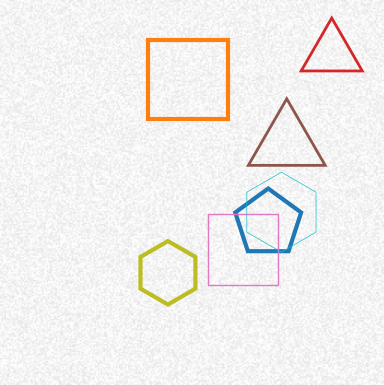[{"shape": "pentagon", "thickness": 3, "radius": 0.45, "center": [0.697, 0.42]}, {"shape": "square", "thickness": 3, "radius": 0.52, "center": [0.488, 0.794]}, {"shape": "triangle", "thickness": 2, "radius": 0.46, "center": [0.862, 0.862]}, {"shape": "triangle", "thickness": 2, "radius": 0.58, "center": [0.745, 0.628]}, {"shape": "square", "thickness": 1, "radius": 0.46, "center": [0.631, 0.351]}, {"shape": "hexagon", "thickness": 3, "radius": 0.41, "center": [0.436, 0.291]}, {"shape": "hexagon", "thickness": 0.5, "radius": 0.52, "center": [0.731, 0.449]}]